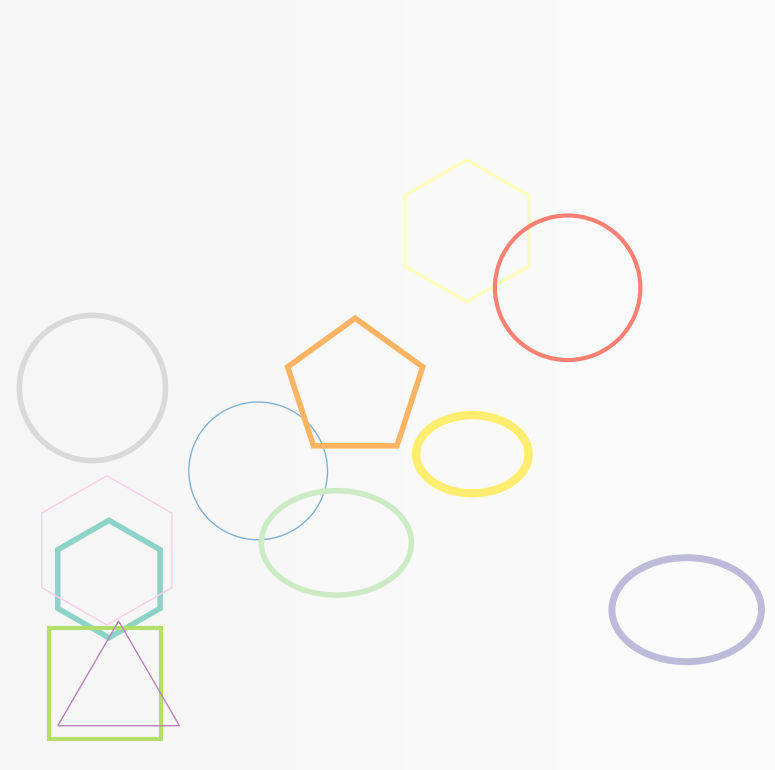[{"shape": "hexagon", "thickness": 2, "radius": 0.38, "center": [0.141, 0.248]}, {"shape": "hexagon", "thickness": 1, "radius": 0.46, "center": [0.602, 0.7]}, {"shape": "oval", "thickness": 2.5, "radius": 0.48, "center": [0.886, 0.208]}, {"shape": "circle", "thickness": 1.5, "radius": 0.47, "center": [0.732, 0.626]}, {"shape": "circle", "thickness": 0.5, "radius": 0.45, "center": [0.333, 0.388]}, {"shape": "pentagon", "thickness": 2, "radius": 0.46, "center": [0.458, 0.495]}, {"shape": "square", "thickness": 1.5, "radius": 0.36, "center": [0.135, 0.113]}, {"shape": "hexagon", "thickness": 0.5, "radius": 0.48, "center": [0.138, 0.285]}, {"shape": "circle", "thickness": 2, "radius": 0.47, "center": [0.119, 0.496]}, {"shape": "triangle", "thickness": 0.5, "radius": 0.45, "center": [0.153, 0.103]}, {"shape": "oval", "thickness": 2, "radius": 0.48, "center": [0.434, 0.295]}, {"shape": "oval", "thickness": 3, "radius": 0.36, "center": [0.609, 0.41]}]